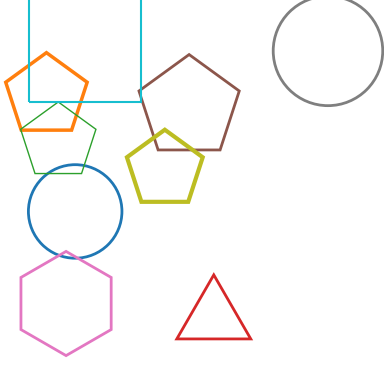[{"shape": "circle", "thickness": 2, "radius": 0.61, "center": [0.195, 0.451]}, {"shape": "pentagon", "thickness": 2.5, "radius": 0.56, "center": [0.121, 0.752]}, {"shape": "pentagon", "thickness": 1, "radius": 0.51, "center": [0.151, 0.632]}, {"shape": "triangle", "thickness": 2, "radius": 0.55, "center": [0.555, 0.175]}, {"shape": "pentagon", "thickness": 2, "radius": 0.68, "center": [0.491, 0.721]}, {"shape": "hexagon", "thickness": 2, "radius": 0.68, "center": [0.172, 0.212]}, {"shape": "circle", "thickness": 2, "radius": 0.71, "center": [0.852, 0.868]}, {"shape": "pentagon", "thickness": 3, "radius": 0.52, "center": [0.428, 0.56]}, {"shape": "square", "thickness": 1.5, "radius": 0.73, "center": [0.221, 0.882]}]